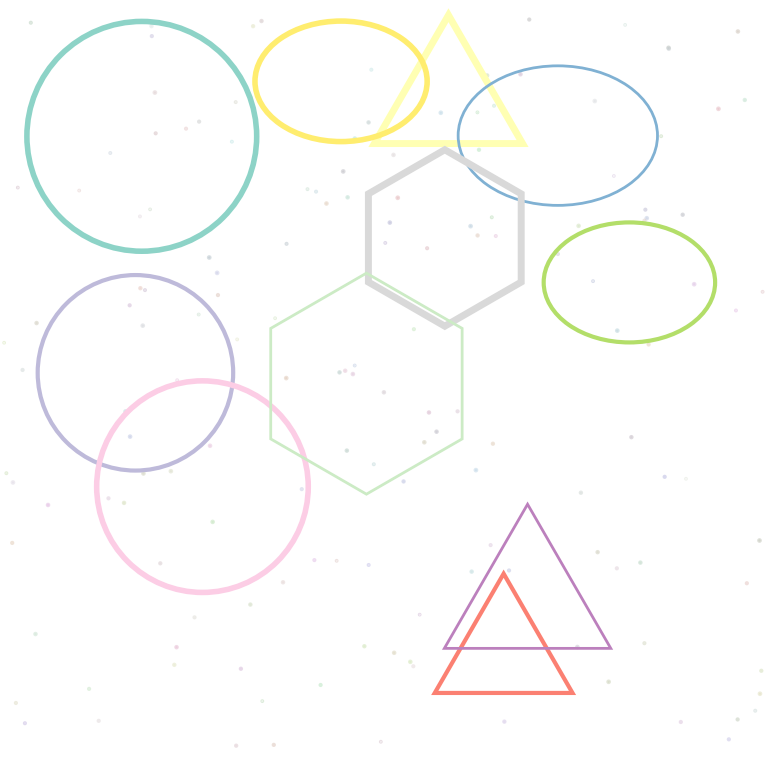[{"shape": "circle", "thickness": 2, "radius": 0.75, "center": [0.184, 0.823]}, {"shape": "triangle", "thickness": 2.5, "radius": 0.56, "center": [0.582, 0.869]}, {"shape": "circle", "thickness": 1.5, "radius": 0.63, "center": [0.176, 0.516]}, {"shape": "triangle", "thickness": 1.5, "radius": 0.52, "center": [0.654, 0.152]}, {"shape": "oval", "thickness": 1, "radius": 0.65, "center": [0.724, 0.824]}, {"shape": "oval", "thickness": 1.5, "radius": 0.56, "center": [0.817, 0.633]}, {"shape": "circle", "thickness": 2, "radius": 0.69, "center": [0.263, 0.368]}, {"shape": "hexagon", "thickness": 2.5, "radius": 0.57, "center": [0.578, 0.691]}, {"shape": "triangle", "thickness": 1, "radius": 0.62, "center": [0.685, 0.22]}, {"shape": "hexagon", "thickness": 1, "radius": 0.72, "center": [0.476, 0.502]}, {"shape": "oval", "thickness": 2, "radius": 0.56, "center": [0.443, 0.894]}]